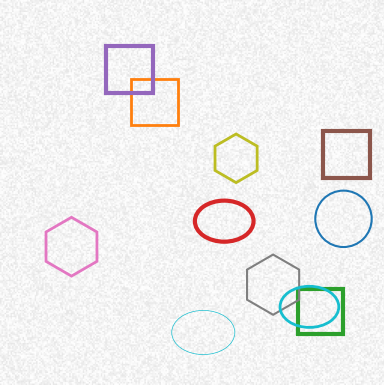[{"shape": "circle", "thickness": 1.5, "radius": 0.37, "center": [0.892, 0.432]}, {"shape": "square", "thickness": 2, "radius": 0.3, "center": [0.402, 0.736]}, {"shape": "square", "thickness": 3, "radius": 0.3, "center": [0.832, 0.191]}, {"shape": "oval", "thickness": 3, "radius": 0.38, "center": [0.582, 0.426]}, {"shape": "square", "thickness": 3, "radius": 0.3, "center": [0.337, 0.82]}, {"shape": "square", "thickness": 3, "radius": 0.3, "center": [0.899, 0.598]}, {"shape": "hexagon", "thickness": 2, "radius": 0.38, "center": [0.186, 0.359]}, {"shape": "hexagon", "thickness": 1.5, "radius": 0.39, "center": [0.709, 0.261]}, {"shape": "hexagon", "thickness": 2, "radius": 0.32, "center": [0.613, 0.589]}, {"shape": "oval", "thickness": 0.5, "radius": 0.41, "center": [0.528, 0.136]}, {"shape": "oval", "thickness": 2, "radius": 0.38, "center": [0.804, 0.203]}]